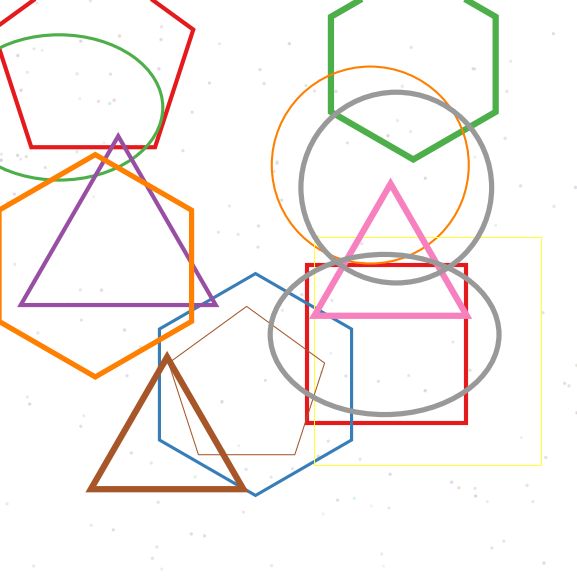[{"shape": "square", "thickness": 2, "radius": 0.69, "center": [0.669, 0.403]}, {"shape": "pentagon", "thickness": 2, "radius": 0.91, "center": [0.161, 0.892]}, {"shape": "hexagon", "thickness": 1.5, "radius": 0.96, "center": [0.442, 0.333]}, {"shape": "hexagon", "thickness": 3, "radius": 0.82, "center": [0.716, 0.888]}, {"shape": "oval", "thickness": 1.5, "radius": 0.9, "center": [0.102, 0.813]}, {"shape": "triangle", "thickness": 2, "radius": 0.97, "center": [0.205, 0.568]}, {"shape": "circle", "thickness": 1, "radius": 0.85, "center": [0.641, 0.713]}, {"shape": "hexagon", "thickness": 2.5, "radius": 0.96, "center": [0.165, 0.539]}, {"shape": "square", "thickness": 0.5, "radius": 0.98, "center": [0.74, 0.392]}, {"shape": "pentagon", "thickness": 0.5, "radius": 0.71, "center": [0.427, 0.327]}, {"shape": "triangle", "thickness": 3, "radius": 0.76, "center": [0.289, 0.228]}, {"shape": "triangle", "thickness": 3, "radius": 0.76, "center": [0.676, 0.529]}, {"shape": "oval", "thickness": 2.5, "radius": 0.99, "center": [0.666, 0.42]}, {"shape": "circle", "thickness": 2.5, "radius": 0.83, "center": [0.686, 0.674]}]